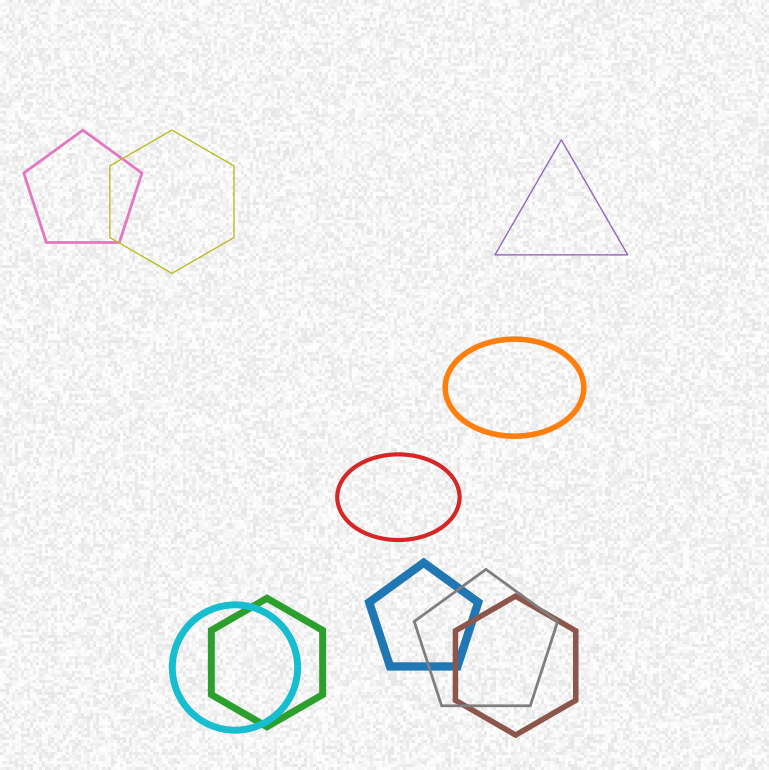[{"shape": "pentagon", "thickness": 3, "radius": 0.37, "center": [0.55, 0.195]}, {"shape": "oval", "thickness": 2, "radius": 0.45, "center": [0.668, 0.497]}, {"shape": "hexagon", "thickness": 2.5, "radius": 0.42, "center": [0.347, 0.14]}, {"shape": "oval", "thickness": 1.5, "radius": 0.4, "center": [0.517, 0.354]}, {"shape": "triangle", "thickness": 0.5, "radius": 0.5, "center": [0.729, 0.719]}, {"shape": "hexagon", "thickness": 2, "radius": 0.45, "center": [0.67, 0.136]}, {"shape": "pentagon", "thickness": 1, "radius": 0.4, "center": [0.108, 0.75]}, {"shape": "pentagon", "thickness": 1, "radius": 0.49, "center": [0.631, 0.163]}, {"shape": "hexagon", "thickness": 0.5, "radius": 0.47, "center": [0.223, 0.738]}, {"shape": "circle", "thickness": 2.5, "radius": 0.41, "center": [0.305, 0.133]}]